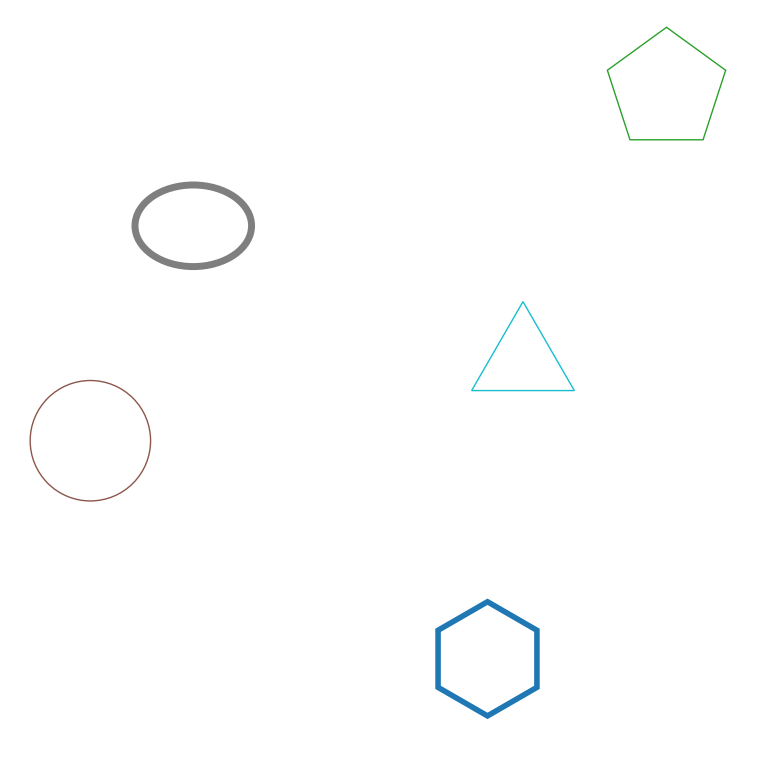[{"shape": "hexagon", "thickness": 2, "radius": 0.37, "center": [0.633, 0.144]}, {"shape": "pentagon", "thickness": 0.5, "radius": 0.4, "center": [0.866, 0.884]}, {"shape": "circle", "thickness": 0.5, "radius": 0.39, "center": [0.117, 0.428]}, {"shape": "oval", "thickness": 2.5, "radius": 0.38, "center": [0.251, 0.707]}, {"shape": "triangle", "thickness": 0.5, "radius": 0.38, "center": [0.679, 0.531]}]